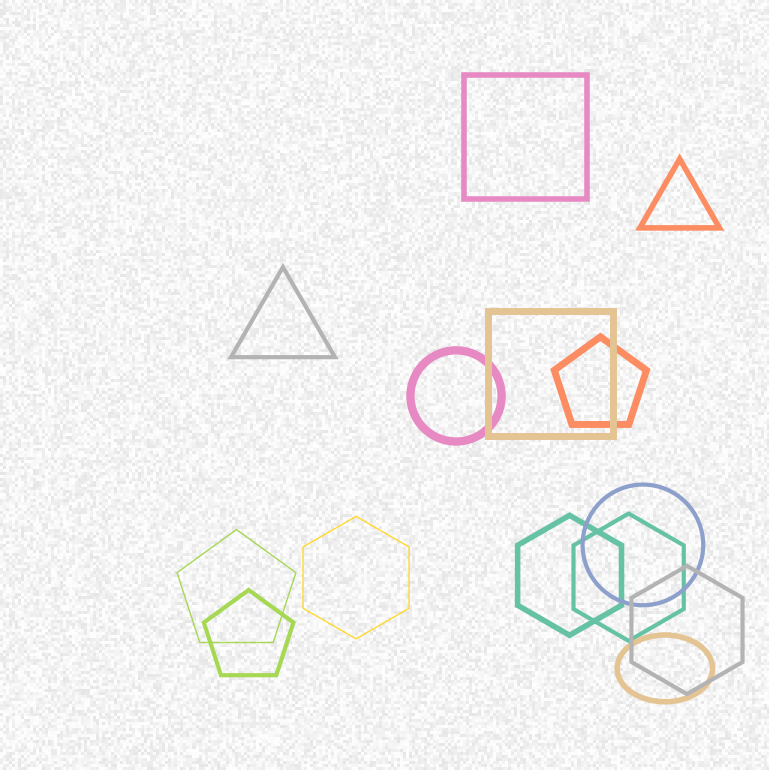[{"shape": "hexagon", "thickness": 1.5, "radius": 0.41, "center": [0.816, 0.25]}, {"shape": "hexagon", "thickness": 2, "radius": 0.39, "center": [0.74, 0.253]}, {"shape": "pentagon", "thickness": 2.5, "radius": 0.31, "center": [0.78, 0.5]}, {"shape": "triangle", "thickness": 2, "radius": 0.3, "center": [0.883, 0.734]}, {"shape": "circle", "thickness": 1.5, "radius": 0.39, "center": [0.835, 0.292]}, {"shape": "square", "thickness": 2, "radius": 0.4, "center": [0.682, 0.823]}, {"shape": "circle", "thickness": 3, "radius": 0.3, "center": [0.592, 0.486]}, {"shape": "pentagon", "thickness": 0.5, "radius": 0.41, "center": [0.307, 0.231]}, {"shape": "pentagon", "thickness": 1.5, "radius": 0.31, "center": [0.323, 0.173]}, {"shape": "hexagon", "thickness": 0.5, "radius": 0.4, "center": [0.462, 0.25]}, {"shape": "oval", "thickness": 2, "radius": 0.31, "center": [0.863, 0.132]}, {"shape": "square", "thickness": 2.5, "radius": 0.41, "center": [0.715, 0.515]}, {"shape": "hexagon", "thickness": 1.5, "radius": 0.42, "center": [0.892, 0.182]}, {"shape": "triangle", "thickness": 1.5, "radius": 0.39, "center": [0.367, 0.575]}]